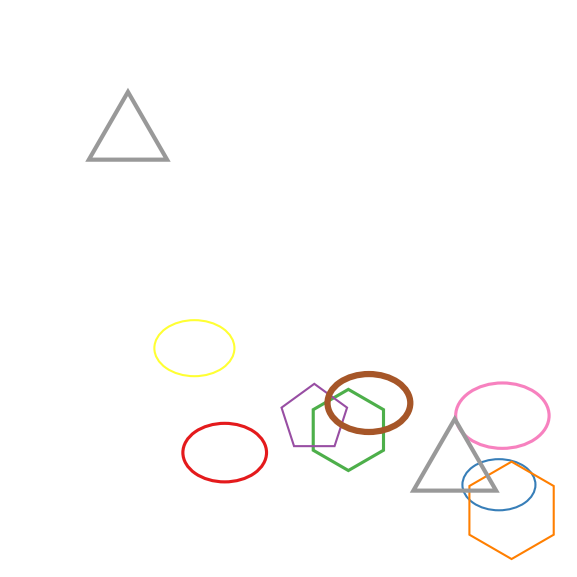[{"shape": "oval", "thickness": 1.5, "radius": 0.36, "center": [0.389, 0.215]}, {"shape": "oval", "thickness": 1, "radius": 0.32, "center": [0.864, 0.16]}, {"shape": "hexagon", "thickness": 1.5, "radius": 0.35, "center": [0.603, 0.255]}, {"shape": "pentagon", "thickness": 1, "radius": 0.3, "center": [0.544, 0.275]}, {"shape": "hexagon", "thickness": 1, "radius": 0.42, "center": [0.886, 0.115]}, {"shape": "oval", "thickness": 1, "radius": 0.35, "center": [0.337, 0.396]}, {"shape": "oval", "thickness": 3, "radius": 0.36, "center": [0.639, 0.301]}, {"shape": "oval", "thickness": 1.5, "radius": 0.4, "center": [0.87, 0.279]}, {"shape": "triangle", "thickness": 2, "radius": 0.41, "center": [0.787, 0.191]}, {"shape": "triangle", "thickness": 2, "radius": 0.39, "center": [0.222, 0.762]}]